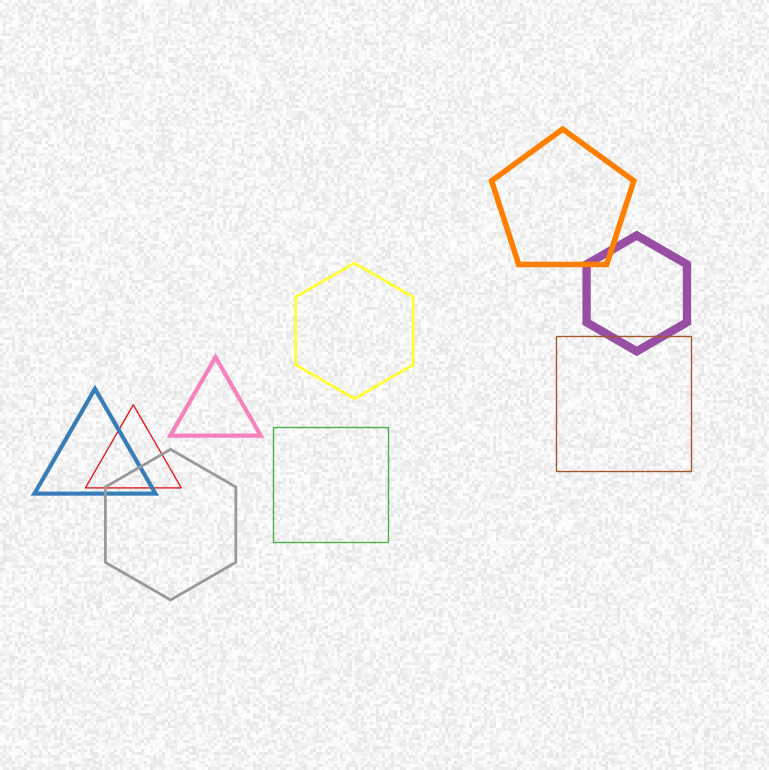[{"shape": "triangle", "thickness": 0.5, "radius": 0.36, "center": [0.173, 0.402]}, {"shape": "triangle", "thickness": 1.5, "radius": 0.45, "center": [0.123, 0.404]}, {"shape": "square", "thickness": 0.5, "radius": 0.37, "center": [0.429, 0.37]}, {"shape": "hexagon", "thickness": 3, "radius": 0.38, "center": [0.827, 0.619]}, {"shape": "pentagon", "thickness": 2, "radius": 0.49, "center": [0.731, 0.735]}, {"shape": "hexagon", "thickness": 1, "radius": 0.44, "center": [0.46, 0.57]}, {"shape": "square", "thickness": 0.5, "radius": 0.44, "center": [0.81, 0.475]}, {"shape": "triangle", "thickness": 1.5, "radius": 0.34, "center": [0.28, 0.468]}, {"shape": "hexagon", "thickness": 1, "radius": 0.49, "center": [0.222, 0.319]}]